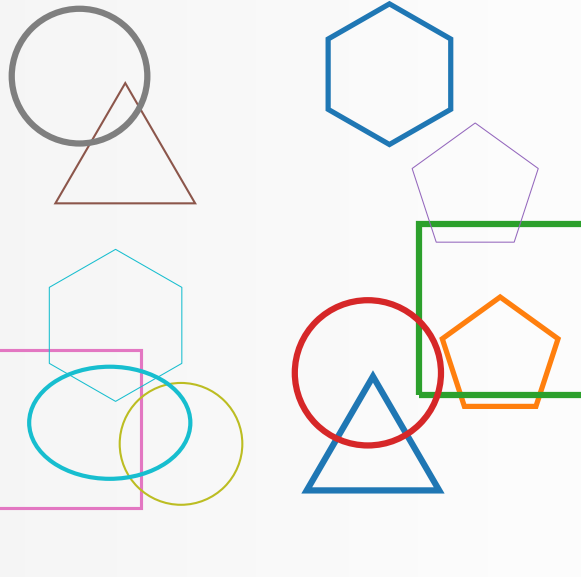[{"shape": "triangle", "thickness": 3, "radius": 0.66, "center": [0.642, 0.216]}, {"shape": "hexagon", "thickness": 2.5, "radius": 0.61, "center": [0.67, 0.871]}, {"shape": "pentagon", "thickness": 2.5, "radius": 0.52, "center": [0.86, 0.38]}, {"shape": "square", "thickness": 3, "radius": 0.74, "center": [0.869, 0.463]}, {"shape": "circle", "thickness": 3, "radius": 0.63, "center": [0.633, 0.354]}, {"shape": "pentagon", "thickness": 0.5, "radius": 0.57, "center": [0.818, 0.672]}, {"shape": "triangle", "thickness": 1, "radius": 0.69, "center": [0.216, 0.716]}, {"shape": "square", "thickness": 1.5, "radius": 0.68, "center": [0.106, 0.256]}, {"shape": "circle", "thickness": 3, "radius": 0.58, "center": [0.137, 0.867]}, {"shape": "circle", "thickness": 1, "radius": 0.53, "center": [0.311, 0.231]}, {"shape": "hexagon", "thickness": 0.5, "radius": 0.66, "center": [0.199, 0.436]}, {"shape": "oval", "thickness": 2, "radius": 0.69, "center": [0.189, 0.267]}]